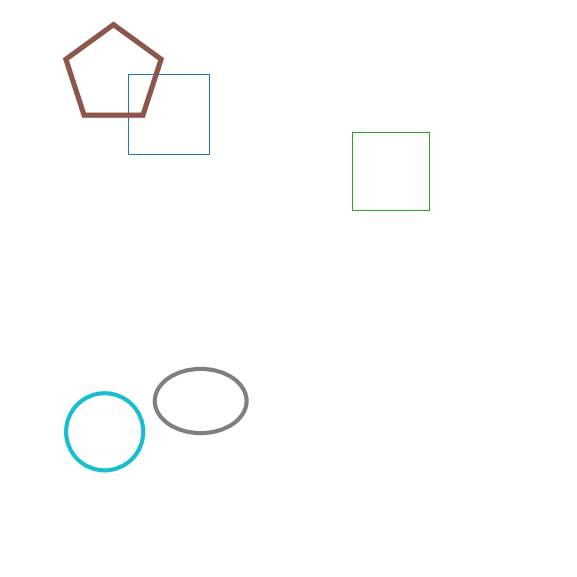[{"shape": "square", "thickness": 0.5, "radius": 0.35, "center": [0.292, 0.802]}, {"shape": "square", "thickness": 0.5, "radius": 0.34, "center": [0.676, 0.702]}, {"shape": "pentagon", "thickness": 2.5, "radius": 0.43, "center": [0.197, 0.87]}, {"shape": "oval", "thickness": 2, "radius": 0.4, "center": [0.348, 0.305]}, {"shape": "circle", "thickness": 2, "radius": 0.33, "center": [0.181, 0.251]}]